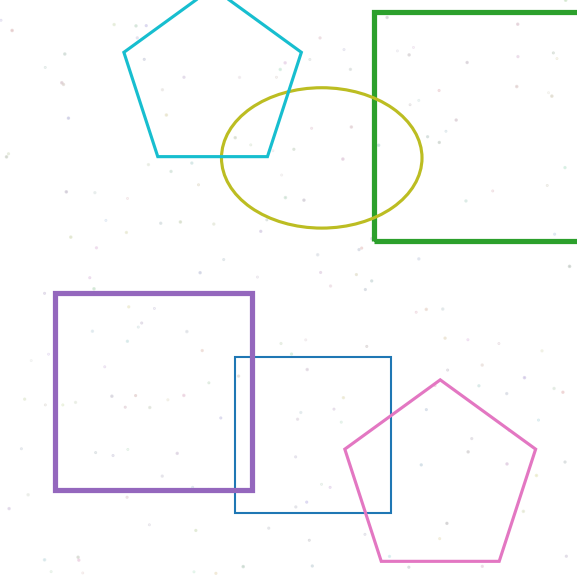[{"shape": "square", "thickness": 1, "radius": 0.68, "center": [0.542, 0.245]}, {"shape": "square", "thickness": 2.5, "radius": 0.99, "center": [0.845, 0.78]}, {"shape": "square", "thickness": 2.5, "radius": 0.85, "center": [0.266, 0.321]}, {"shape": "pentagon", "thickness": 1.5, "radius": 0.87, "center": [0.762, 0.168]}, {"shape": "oval", "thickness": 1.5, "radius": 0.87, "center": [0.557, 0.726]}, {"shape": "pentagon", "thickness": 1.5, "radius": 0.81, "center": [0.368, 0.859]}]